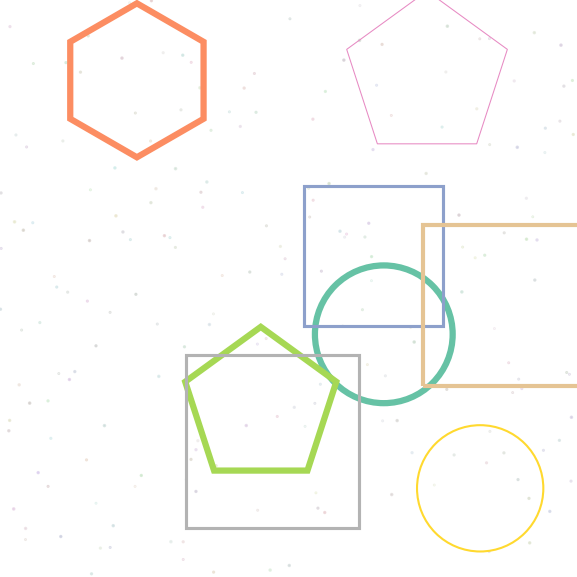[{"shape": "circle", "thickness": 3, "radius": 0.6, "center": [0.665, 0.42]}, {"shape": "hexagon", "thickness": 3, "radius": 0.67, "center": [0.237, 0.86]}, {"shape": "square", "thickness": 1.5, "radius": 0.6, "center": [0.647, 0.556]}, {"shape": "pentagon", "thickness": 0.5, "radius": 0.73, "center": [0.739, 0.868]}, {"shape": "pentagon", "thickness": 3, "radius": 0.69, "center": [0.452, 0.296]}, {"shape": "circle", "thickness": 1, "radius": 0.55, "center": [0.831, 0.154]}, {"shape": "square", "thickness": 2, "radius": 0.7, "center": [0.872, 0.47]}, {"shape": "square", "thickness": 1.5, "radius": 0.75, "center": [0.471, 0.235]}]